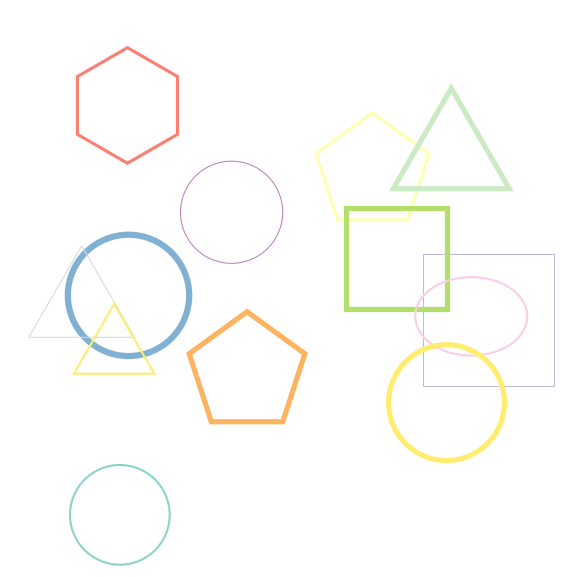[{"shape": "circle", "thickness": 1, "radius": 0.43, "center": [0.208, 0.108]}, {"shape": "pentagon", "thickness": 1.5, "radius": 0.51, "center": [0.645, 0.701]}, {"shape": "square", "thickness": 0.5, "radius": 0.57, "center": [0.846, 0.445]}, {"shape": "hexagon", "thickness": 1.5, "radius": 0.5, "center": [0.221, 0.817]}, {"shape": "circle", "thickness": 3, "radius": 0.53, "center": [0.223, 0.488]}, {"shape": "pentagon", "thickness": 2.5, "radius": 0.53, "center": [0.428, 0.354]}, {"shape": "square", "thickness": 2.5, "radius": 0.44, "center": [0.686, 0.552]}, {"shape": "oval", "thickness": 1, "radius": 0.49, "center": [0.816, 0.451]}, {"shape": "triangle", "thickness": 0.5, "radius": 0.53, "center": [0.141, 0.468]}, {"shape": "circle", "thickness": 0.5, "radius": 0.44, "center": [0.401, 0.632]}, {"shape": "triangle", "thickness": 2.5, "radius": 0.58, "center": [0.781, 0.73]}, {"shape": "triangle", "thickness": 1, "radius": 0.4, "center": [0.198, 0.392]}, {"shape": "circle", "thickness": 2.5, "radius": 0.5, "center": [0.773, 0.302]}]